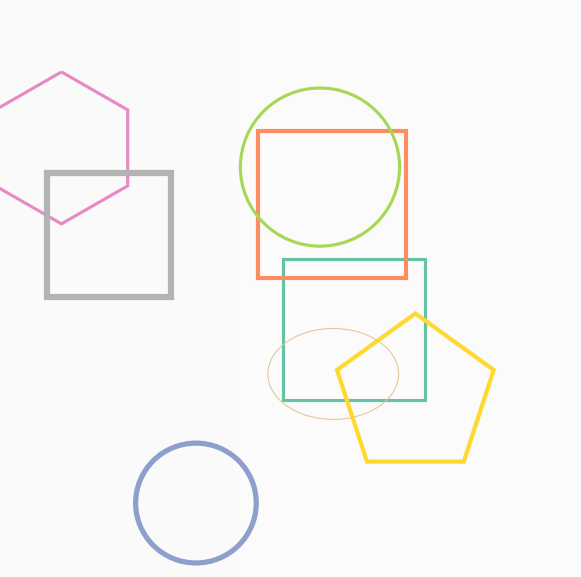[{"shape": "square", "thickness": 1.5, "radius": 0.61, "center": [0.609, 0.428]}, {"shape": "square", "thickness": 2, "radius": 0.64, "center": [0.572, 0.645]}, {"shape": "circle", "thickness": 2.5, "radius": 0.52, "center": [0.337, 0.128]}, {"shape": "hexagon", "thickness": 1.5, "radius": 0.66, "center": [0.106, 0.743]}, {"shape": "circle", "thickness": 1.5, "radius": 0.68, "center": [0.55, 0.71]}, {"shape": "pentagon", "thickness": 2, "radius": 0.71, "center": [0.715, 0.315]}, {"shape": "oval", "thickness": 0.5, "radius": 0.56, "center": [0.573, 0.352]}, {"shape": "square", "thickness": 3, "radius": 0.53, "center": [0.187, 0.592]}]